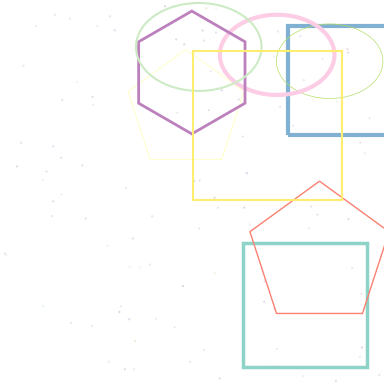[{"shape": "square", "thickness": 2.5, "radius": 0.81, "center": [0.793, 0.207]}, {"shape": "pentagon", "thickness": 0.5, "radius": 0.79, "center": [0.483, 0.714]}, {"shape": "pentagon", "thickness": 1, "radius": 0.95, "center": [0.83, 0.339]}, {"shape": "square", "thickness": 3, "radius": 0.71, "center": [0.889, 0.791]}, {"shape": "oval", "thickness": 0.5, "radius": 0.69, "center": [0.856, 0.841]}, {"shape": "oval", "thickness": 3, "radius": 0.74, "center": [0.72, 0.858]}, {"shape": "hexagon", "thickness": 2, "radius": 0.8, "center": [0.498, 0.812]}, {"shape": "oval", "thickness": 1.5, "radius": 0.82, "center": [0.516, 0.878]}, {"shape": "square", "thickness": 1.5, "radius": 0.97, "center": [0.695, 0.675]}]